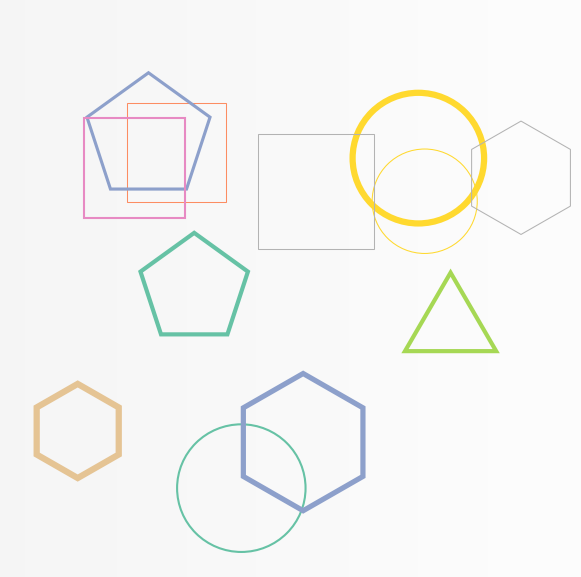[{"shape": "pentagon", "thickness": 2, "radius": 0.49, "center": [0.334, 0.499]}, {"shape": "circle", "thickness": 1, "radius": 0.55, "center": [0.415, 0.154]}, {"shape": "square", "thickness": 0.5, "radius": 0.43, "center": [0.304, 0.735]}, {"shape": "hexagon", "thickness": 2.5, "radius": 0.59, "center": [0.522, 0.234]}, {"shape": "pentagon", "thickness": 1.5, "radius": 0.56, "center": [0.255, 0.762]}, {"shape": "square", "thickness": 1, "radius": 0.43, "center": [0.232, 0.709]}, {"shape": "triangle", "thickness": 2, "radius": 0.45, "center": [0.775, 0.436]}, {"shape": "circle", "thickness": 3, "radius": 0.57, "center": [0.72, 0.725]}, {"shape": "circle", "thickness": 0.5, "radius": 0.45, "center": [0.731, 0.651]}, {"shape": "hexagon", "thickness": 3, "radius": 0.41, "center": [0.134, 0.253]}, {"shape": "hexagon", "thickness": 0.5, "radius": 0.49, "center": [0.896, 0.691]}, {"shape": "square", "thickness": 0.5, "radius": 0.5, "center": [0.544, 0.668]}]